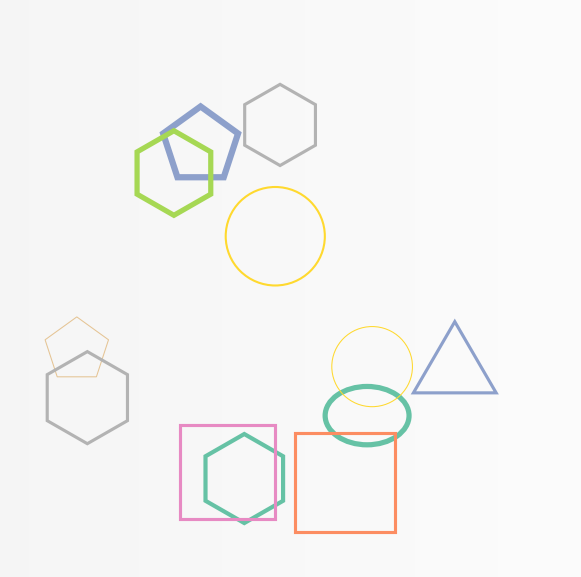[{"shape": "oval", "thickness": 2.5, "radius": 0.36, "center": [0.632, 0.279]}, {"shape": "hexagon", "thickness": 2, "radius": 0.39, "center": [0.42, 0.171]}, {"shape": "square", "thickness": 1.5, "radius": 0.43, "center": [0.593, 0.163]}, {"shape": "pentagon", "thickness": 3, "radius": 0.34, "center": [0.345, 0.747]}, {"shape": "triangle", "thickness": 1.5, "radius": 0.41, "center": [0.782, 0.36]}, {"shape": "square", "thickness": 1.5, "radius": 0.41, "center": [0.391, 0.181]}, {"shape": "hexagon", "thickness": 2.5, "radius": 0.37, "center": [0.299, 0.7]}, {"shape": "circle", "thickness": 1, "radius": 0.43, "center": [0.474, 0.59]}, {"shape": "circle", "thickness": 0.5, "radius": 0.35, "center": [0.64, 0.364]}, {"shape": "pentagon", "thickness": 0.5, "radius": 0.29, "center": [0.132, 0.393]}, {"shape": "hexagon", "thickness": 1.5, "radius": 0.35, "center": [0.482, 0.783]}, {"shape": "hexagon", "thickness": 1.5, "radius": 0.4, "center": [0.15, 0.311]}]